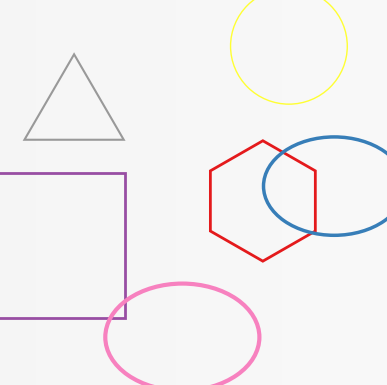[{"shape": "hexagon", "thickness": 2, "radius": 0.78, "center": [0.678, 0.478]}, {"shape": "oval", "thickness": 2.5, "radius": 0.91, "center": [0.863, 0.517]}, {"shape": "square", "thickness": 2, "radius": 0.94, "center": [0.134, 0.361]}, {"shape": "circle", "thickness": 1, "radius": 0.75, "center": [0.746, 0.88]}, {"shape": "oval", "thickness": 3, "radius": 0.99, "center": [0.471, 0.124]}, {"shape": "triangle", "thickness": 1.5, "radius": 0.74, "center": [0.191, 0.711]}]